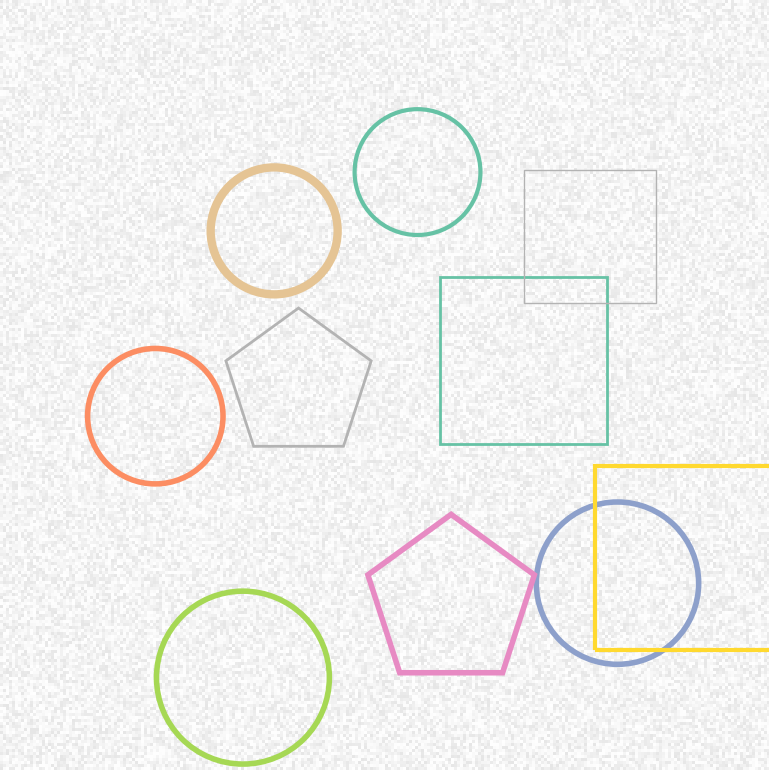[{"shape": "square", "thickness": 1, "radius": 0.54, "center": [0.68, 0.532]}, {"shape": "circle", "thickness": 1.5, "radius": 0.41, "center": [0.542, 0.777]}, {"shape": "circle", "thickness": 2, "radius": 0.44, "center": [0.202, 0.46]}, {"shape": "circle", "thickness": 2, "radius": 0.53, "center": [0.802, 0.243]}, {"shape": "pentagon", "thickness": 2, "radius": 0.57, "center": [0.586, 0.218]}, {"shape": "circle", "thickness": 2, "radius": 0.56, "center": [0.315, 0.12]}, {"shape": "square", "thickness": 1.5, "radius": 0.6, "center": [0.891, 0.275]}, {"shape": "circle", "thickness": 3, "radius": 0.41, "center": [0.356, 0.7]}, {"shape": "pentagon", "thickness": 1, "radius": 0.5, "center": [0.388, 0.501]}, {"shape": "square", "thickness": 0.5, "radius": 0.43, "center": [0.766, 0.692]}]